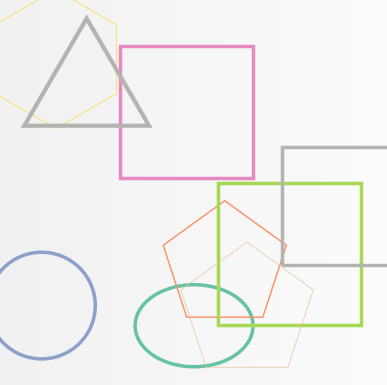[{"shape": "oval", "thickness": 2.5, "radius": 0.76, "center": [0.501, 0.154]}, {"shape": "pentagon", "thickness": 1, "radius": 0.84, "center": [0.58, 0.311]}, {"shape": "circle", "thickness": 2.5, "radius": 0.69, "center": [0.107, 0.206]}, {"shape": "square", "thickness": 2.5, "radius": 0.86, "center": [0.481, 0.709]}, {"shape": "square", "thickness": 2.5, "radius": 0.92, "center": [0.747, 0.34]}, {"shape": "hexagon", "thickness": 0.5, "radius": 0.9, "center": [0.144, 0.846]}, {"shape": "pentagon", "thickness": 0.5, "radius": 0.9, "center": [0.637, 0.192]}, {"shape": "triangle", "thickness": 3, "radius": 0.93, "center": [0.224, 0.766]}, {"shape": "square", "thickness": 2.5, "radius": 0.76, "center": [0.88, 0.465]}]